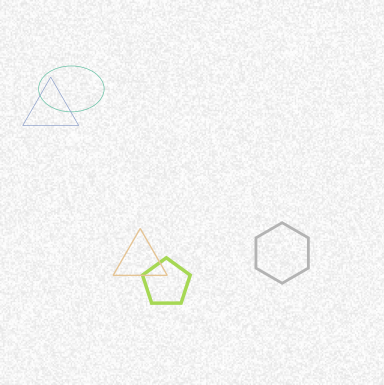[{"shape": "oval", "thickness": 0.5, "radius": 0.43, "center": [0.185, 0.769]}, {"shape": "triangle", "thickness": 0.5, "radius": 0.42, "center": [0.132, 0.716]}, {"shape": "pentagon", "thickness": 2.5, "radius": 0.33, "center": [0.432, 0.265]}, {"shape": "triangle", "thickness": 1, "radius": 0.41, "center": [0.364, 0.325]}, {"shape": "hexagon", "thickness": 2, "radius": 0.39, "center": [0.733, 0.343]}]